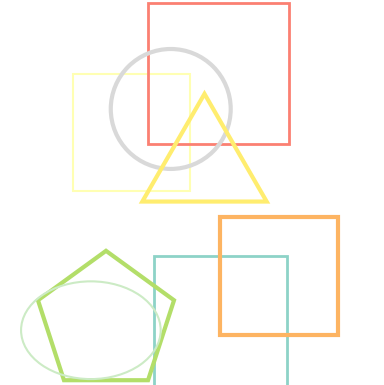[{"shape": "square", "thickness": 2, "radius": 0.86, "center": [0.572, 0.162]}, {"shape": "square", "thickness": 1.5, "radius": 0.76, "center": [0.341, 0.657]}, {"shape": "square", "thickness": 2, "radius": 0.92, "center": [0.567, 0.809]}, {"shape": "square", "thickness": 3, "radius": 0.77, "center": [0.724, 0.282]}, {"shape": "pentagon", "thickness": 3, "radius": 0.93, "center": [0.275, 0.163]}, {"shape": "circle", "thickness": 3, "radius": 0.78, "center": [0.443, 0.717]}, {"shape": "oval", "thickness": 1.5, "radius": 0.91, "center": [0.236, 0.142]}, {"shape": "triangle", "thickness": 3, "radius": 0.93, "center": [0.531, 0.57]}]